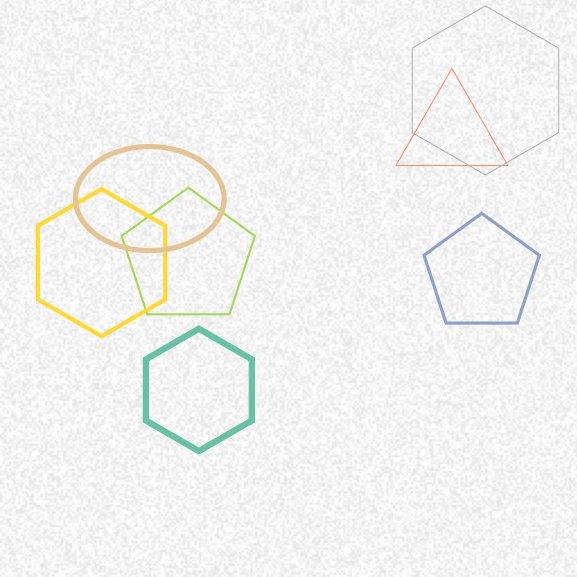[{"shape": "hexagon", "thickness": 3, "radius": 0.53, "center": [0.344, 0.324]}, {"shape": "triangle", "thickness": 0.5, "radius": 0.56, "center": [0.782, 0.768]}, {"shape": "pentagon", "thickness": 1.5, "radius": 0.52, "center": [0.834, 0.525]}, {"shape": "pentagon", "thickness": 1, "radius": 0.61, "center": [0.326, 0.553]}, {"shape": "hexagon", "thickness": 2, "radius": 0.64, "center": [0.176, 0.544]}, {"shape": "oval", "thickness": 2.5, "radius": 0.64, "center": [0.259, 0.655]}, {"shape": "hexagon", "thickness": 0.5, "radius": 0.73, "center": [0.841, 0.843]}]